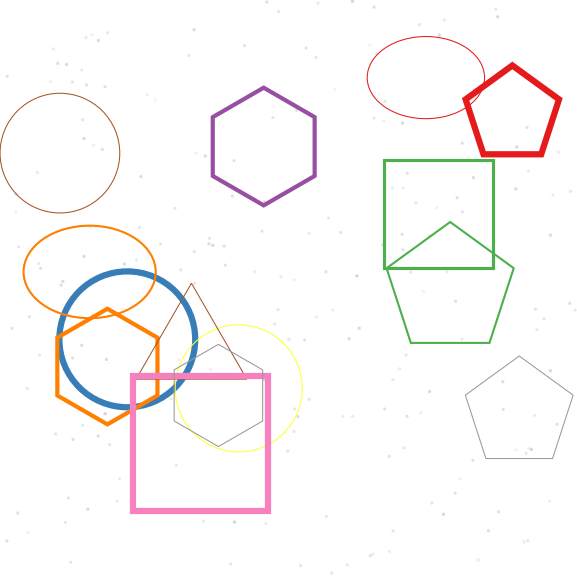[{"shape": "pentagon", "thickness": 3, "radius": 0.43, "center": [0.887, 0.801]}, {"shape": "oval", "thickness": 0.5, "radius": 0.51, "center": [0.737, 0.865]}, {"shape": "circle", "thickness": 3, "radius": 0.59, "center": [0.22, 0.412]}, {"shape": "square", "thickness": 1.5, "radius": 0.47, "center": [0.759, 0.629]}, {"shape": "pentagon", "thickness": 1, "radius": 0.58, "center": [0.78, 0.499]}, {"shape": "hexagon", "thickness": 2, "radius": 0.51, "center": [0.457, 0.745]}, {"shape": "hexagon", "thickness": 2, "radius": 0.5, "center": [0.186, 0.364]}, {"shape": "oval", "thickness": 1, "radius": 0.57, "center": [0.155, 0.528]}, {"shape": "circle", "thickness": 0.5, "radius": 0.55, "center": [0.413, 0.327]}, {"shape": "circle", "thickness": 0.5, "radius": 0.52, "center": [0.104, 0.734]}, {"shape": "triangle", "thickness": 0.5, "radius": 0.55, "center": [0.332, 0.398]}, {"shape": "square", "thickness": 3, "radius": 0.59, "center": [0.347, 0.232]}, {"shape": "hexagon", "thickness": 0.5, "radius": 0.44, "center": [0.378, 0.314]}, {"shape": "pentagon", "thickness": 0.5, "radius": 0.49, "center": [0.899, 0.285]}]